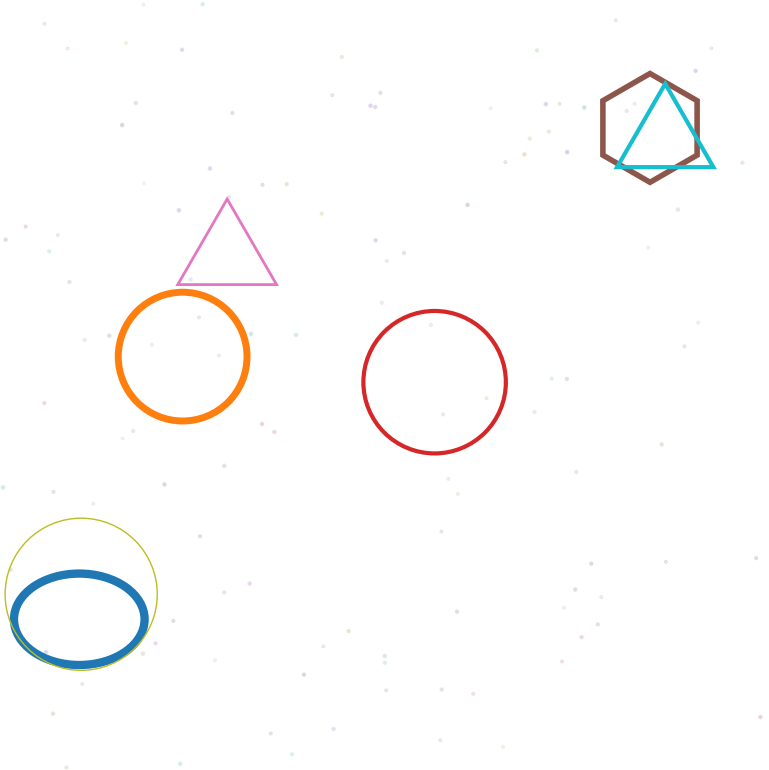[{"shape": "oval", "thickness": 3, "radius": 0.42, "center": [0.103, 0.196]}, {"shape": "circle", "thickness": 2.5, "radius": 0.42, "center": [0.237, 0.537]}, {"shape": "circle", "thickness": 1.5, "radius": 0.46, "center": [0.564, 0.504]}, {"shape": "hexagon", "thickness": 2, "radius": 0.35, "center": [0.844, 0.834]}, {"shape": "triangle", "thickness": 1, "radius": 0.37, "center": [0.295, 0.667]}, {"shape": "circle", "thickness": 0.5, "radius": 0.49, "center": [0.105, 0.228]}, {"shape": "triangle", "thickness": 1.5, "radius": 0.36, "center": [0.864, 0.819]}]